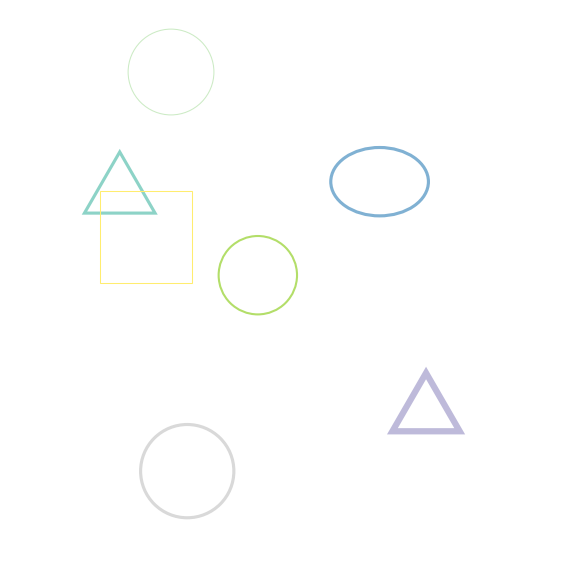[{"shape": "triangle", "thickness": 1.5, "radius": 0.35, "center": [0.207, 0.665]}, {"shape": "triangle", "thickness": 3, "radius": 0.34, "center": [0.738, 0.286]}, {"shape": "oval", "thickness": 1.5, "radius": 0.42, "center": [0.657, 0.685]}, {"shape": "circle", "thickness": 1, "radius": 0.34, "center": [0.446, 0.523]}, {"shape": "circle", "thickness": 1.5, "radius": 0.4, "center": [0.324, 0.183]}, {"shape": "circle", "thickness": 0.5, "radius": 0.37, "center": [0.296, 0.874]}, {"shape": "square", "thickness": 0.5, "radius": 0.4, "center": [0.253, 0.589]}]